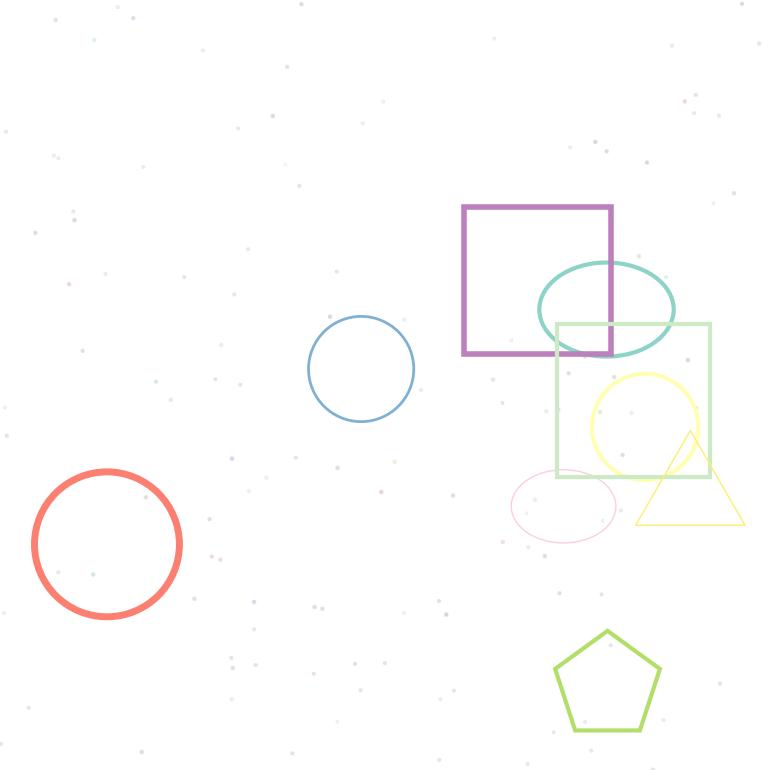[{"shape": "oval", "thickness": 1.5, "radius": 0.44, "center": [0.788, 0.598]}, {"shape": "circle", "thickness": 1.5, "radius": 0.35, "center": [0.838, 0.446]}, {"shape": "circle", "thickness": 2.5, "radius": 0.47, "center": [0.139, 0.293]}, {"shape": "circle", "thickness": 1, "radius": 0.34, "center": [0.469, 0.521]}, {"shape": "pentagon", "thickness": 1.5, "radius": 0.36, "center": [0.789, 0.109]}, {"shape": "oval", "thickness": 0.5, "radius": 0.34, "center": [0.732, 0.342]}, {"shape": "square", "thickness": 2, "radius": 0.48, "center": [0.699, 0.636]}, {"shape": "square", "thickness": 1.5, "radius": 0.5, "center": [0.823, 0.48]}, {"shape": "triangle", "thickness": 0.5, "radius": 0.41, "center": [0.897, 0.359]}]